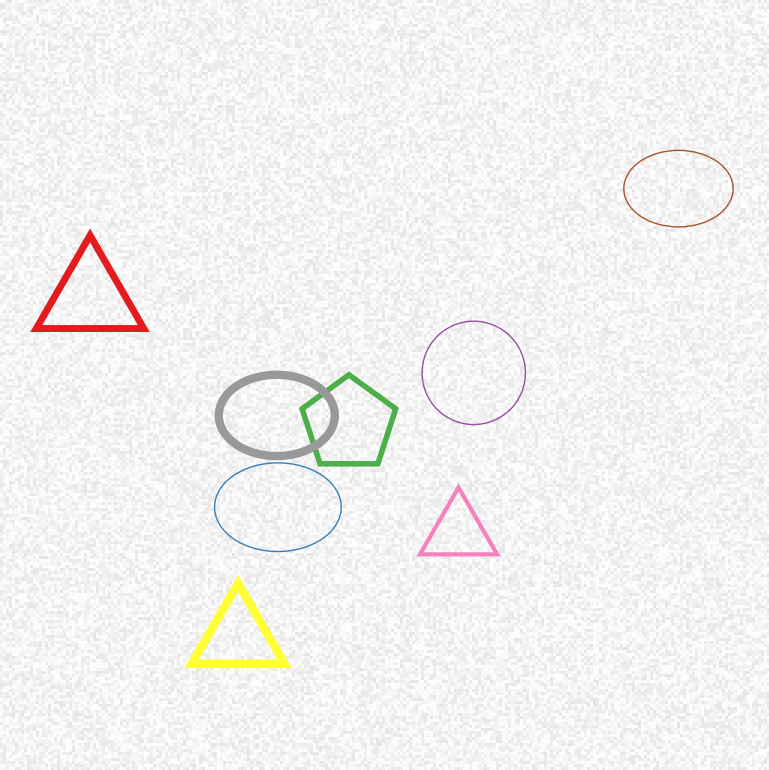[{"shape": "triangle", "thickness": 2.5, "radius": 0.4, "center": [0.117, 0.614]}, {"shape": "oval", "thickness": 0.5, "radius": 0.41, "center": [0.361, 0.341]}, {"shape": "pentagon", "thickness": 2, "radius": 0.32, "center": [0.453, 0.449]}, {"shape": "circle", "thickness": 0.5, "radius": 0.34, "center": [0.615, 0.516]}, {"shape": "triangle", "thickness": 3, "radius": 0.35, "center": [0.309, 0.173]}, {"shape": "oval", "thickness": 0.5, "radius": 0.36, "center": [0.881, 0.755]}, {"shape": "triangle", "thickness": 1.5, "radius": 0.29, "center": [0.596, 0.309]}, {"shape": "oval", "thickness": 3, "radius": 0.38, "center": [0.359, 0.46]}]